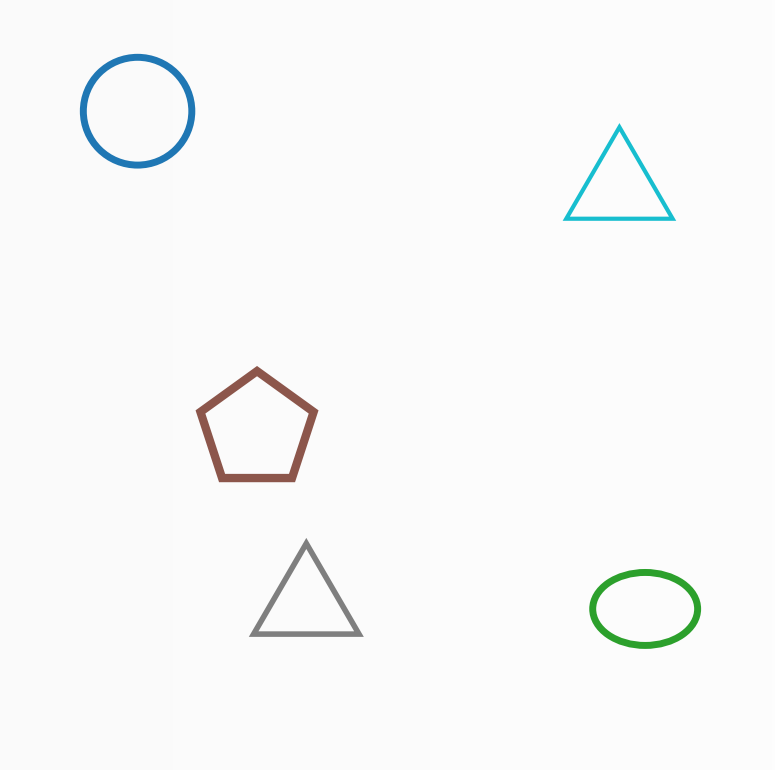[{"shape": "circle", "thickness": 2.5, "radius": 0.35, "center": [0.178, 0.856]}, {"shape": "oval", "thickness": 2.5, "radius": 0.34, "center": [0.832, 0.209]}, {"shape": "pentagon", "thickness": 3, "radius": 0.38, "center": [0.332, 0.441]}, {"shape": "triangle", "thickness": 2, "radius": 0.39, "center": [0.395, 0.216]}, {"shape": "triangle", "thickness": 1.5, "radius": 0.4, "center": [0.799, 0.756]}]